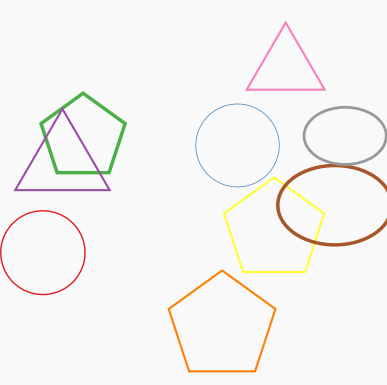[{"shape": "circle", "thickness": 1, "radius": 0.54, "center": [0.111, 0.344]}, {"shape": "circle", "thickness": 0.5, "radius": 0.54, "center": [0.613, 0.622]}, {"shape": "pentagon", "thickness": 2.5, "radius": 0.57, "center": [0.214, 0.644]}, {"shape": "triangle", "thickness": 1.5, "radius": 0.7, "center": [0.161, 0.576]}, {"shape": "pentagon", "thickness": 1.5, "radius": 0.72, "center": [0.573, 0.153]}, {"shape": "pentagon", "thickness": 1.5, "radius": 0.68, "center": [0.708, 0.403]}, {"shape": "oval", "thickness": 2.5, "radius": 0.74, "center": [0.864, 0.467]}, {"shape": "triangle", "thickness": 1.5, "radius": 0.58, "center": [0.737, 0.825]}, {"shape": "oval", "thickness": 2, "radius": 0.53, "center": [0.891, 0.647]}]